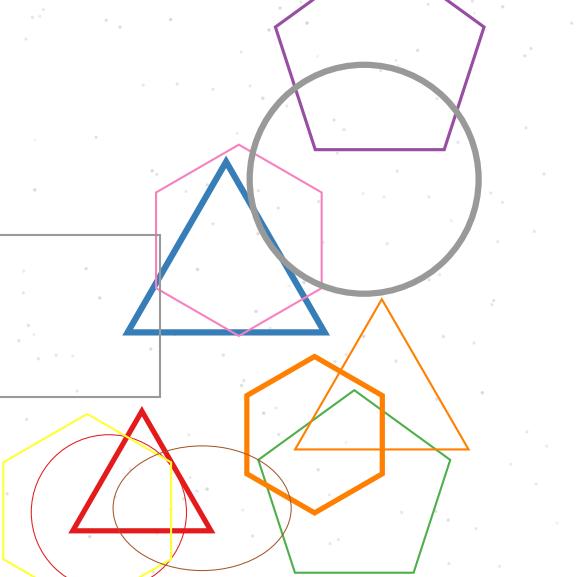[{"shape": "triangle", "thickness": 2.5, "radius": 0.69, "center": [0.246, 0.149]}, {"shape": "circle", "thickness": 0.5, "radius": 0.67, "center": [0.189, 0.112]}, {"shape": "triangle", "thickness": 3, "radius": 0.98, "center": [0.392, 0.522]}, {"shape": "pentagon", "thickness": 1, "radius": 0.87, "center": [0.613, 0.149]}, {"shape": "pentagon", "thickness": 1.5, "radius": 0.95, "center": [0.658, 0.894]}, {"shape": "triangle", "thickness": 1, "radius": 0.87, "center": [0.661, 0.308]}, {"shape": "hexagon", "thickness": 2.5, "radius": 0.68, "center": [0.545, 0.246]}, {"shape": "hexagon", "thickness": 1, "radius": 0.84, "center": [0.151, 0.115]}, {"shape": "oval", "thickness": 0.5, "radius": 0.77, "center": [0.35, 0.119]}, {"shape": "hexagon", "thickness": 1, "radius": 0.83, "center": [0.414, 0.583]}, {"shape": "square", "thickness": 1, "radius": 0.7, "center": [0.136, 0.452]}, {"shape": "circle", "thickness": 3, "radius": 0.99, "center": [0.631, 0.689]}]